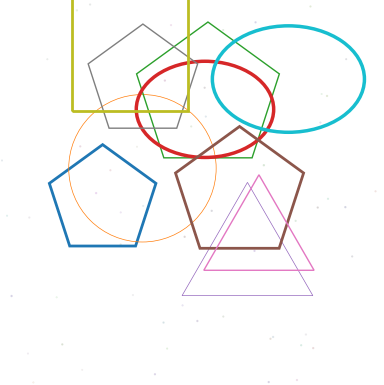[{"shape": "pentagon", "thickness": 2, "radius": 0.73, "center": [0.267, 0.479]}, {"shape": "circle", "thickness": 0.5, "radius": 0.96, "center": [0.37, 0.563]}, {"shape": "pentagon", "thickness": 1, "radius": 0.97, "center": [0.54, 0.748]}, {"shape": "oval", "thickness": 2.5, "radius": 0.89, "center": [0.532, 0.716]}, {"shape": "triangle", "thickness": 0.5, "radius": 0.98, "center": [0.643, 0.33]}, {"shape": "pentagon", "thickness": 2, "radius": 0.87, "center": [0.622, 0.497]}, {"shape": "triangle", "thickness": 1, "radius": 0.83, "center": [0.673, 0.381]}, {"shape": "pentagon", "thickness": 1, "radius": 0.75, "center": [0.371, 0.788]}, {"shape": "square", "thickness": 2, "radius": 0.75, "center": [0.337, 0.862]}, {"shape": "oval", "thickness": 2.5, "radius": 0.99, "center": [0.749, 0.795]}]